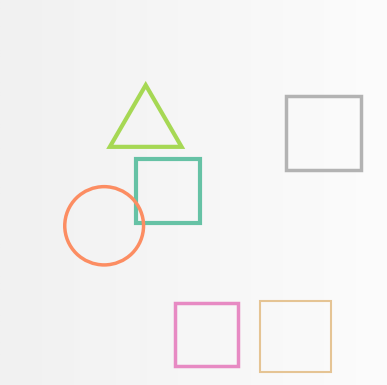[{"shape": "square", "thickness": 3, "radius": 0.42, "center": [0.434, 0.504]}, {"shape": "circle", "thickness": 2.5, "radius": 0.51, "center": [0.269, 0.414]}, {"shape": "square", "thickness": 2.5, "radius": 0.41, "center": [0.534, 0.131]}, {"shape": "triangle", "thickness": 3, "radius": 0.53, "center": [0.376, 0.672]}, {"shape": "square", "thickness": 1.5, "radius": 0.46, "center": [0.763, 0.126]}, {"shape": "square", "thickness": 2.5, "radius": 0.48, "center": [0.835, 0.654]}]